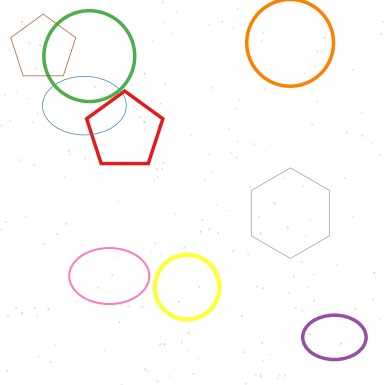[{"shape": "pentagon", "thickness": 2.5, "radius": 0.52, "center": [0.324, 0.659]}, {"shape": "oval", "thickness": 0.5, "radius": 0.54, "center": [0.219, 0.726]}, {"shape": "circle", "thickness": 2.5, "radius": 0.59, "center": [0.232, 0.854]}, {"shape": "oval", "thickness": 2.5, "radius": 0.41, "center": [0.869, 0.124]}, {"shape": "circle", "thickness": 2.5, "radius": 0.56, "center": [0.754, 0.889]}, {"shape": "circle", "thickness": 3, "radius": 0.42, "center": [0.486, 0.254]}, {"shape": "pentagon", "thickness": 0.5, "radius": 0.44, "center": [0.112, 0.875]}, {"shape": "oval", "thickness": 1.5, "radius": 0.52, "center": [0.284, 0.283]}, {"shape": "hexagon", "thickness": 0.5, "radius": 0.59, "center": [0.754, 0.446]}]